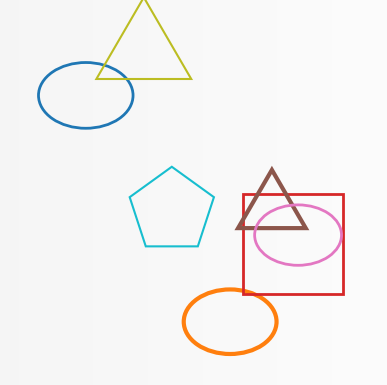[{"shape": "oval", "thickness": 2, "radius": 0.61, "center": [0.221, 0.752]}, {"shape": "oval", "thickness": 3, "radius": 0.6, "center": [0.594, 0.164]}, {"shape": "square", "thickness": 2, "radius": 0.65, "center": [0.755, 0.365]}, {"shape": "triangle", "thickness": 3, "radius": 0.5, "center": [0.702, 0.458]}, {"shape": "oval", "thickness": 2, "radius": 0.56, "center": [0.769, 0.389]}, {"shape": "triangle", "thickness": 1.5, "radius": 0.71, "center": [0.371, 0.865]}, {"shape": "pentagon", "thickness": 1.5, "radius": 0.57, "center": [0.443, 0.453]}]